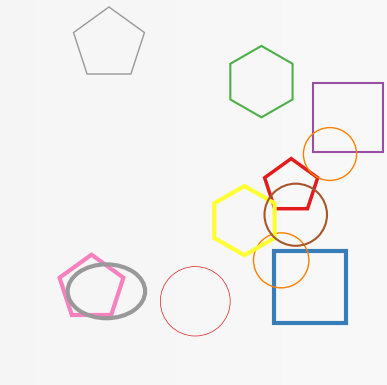[{"shape": "circle", "thickness": 0.5, "radius": 0.45, "center": [0.504, 0.217]}, {"shape": "pentagon", "thickness": 2.5, "radius": 0.36, "center": [0.751, 0.516]}, {"shape": "square", "thickness": 3, "radius": 0.47, "center": [0.8, 0.254]}, {"shape": "hexagon", "thickness": 1.5, "radius": 0.46, "center": [0.675, 0.788]}, {"shape": "square", "thickness": 1.5, "radius": 0.45, "center": [0.898, 0.695]}, {"shape": "circle", "thickness": 1, "radius": 0.34, "center": [0.852, 0.6]}, {"shape": "circle", "thickness": 1, "radius": 0.36, "center": [0.726, 0.324]}, {"shape": "hexagon", "thickness": 3, "radius": 0.45, "center": [0.631, 0.427]}, {"shape": "circle", "thickness": 1.5, "radius": 0.4, "center": [0.763, 0.442]}, {"shape": "pentagon", "thickness": 3, "radius": 0.43, "center": [0.236, 0.252]}, {"shape": "pentagon", "thickness": 1, "radius": 0.48, "center": [0.281, 0.886]}, {"shape": "oval", "thickness": 3, "radius": 0.5, "center": [0.275, 0.243]}]